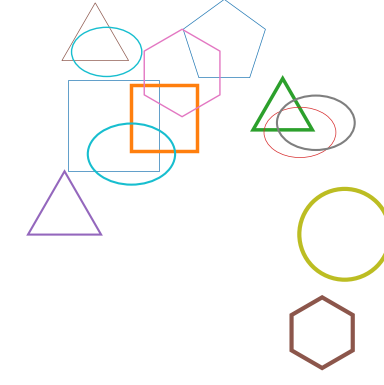[{"shape": "pentagon", "thickness": 0.5, "radius": 0.56, "center": [0.583, 0.889]}, {"shape": "square", "thickness": 0.5, "radius": 0.59, "center": [0.295, 0.675]}, {"shape": "square", "thickness": 2.5, "radius": 0.42, "center": [0.426, 0.693]}, {"shape": "triangle", "thickness": 2.5, "radius": 0.44, "center": [0.734, 0.707]}, {"shape": "oval", "thickness": 0.5, "radius": 0.47, "center": [0.779, 0.656]}, {"shape": "triangle", "thickness": 1.5, "radius": 0.55, "center": [0.168, 0.445]}, {"shape": "triangle", "thickness": 0.5, "radius": 0.5, "center": [0.247, 0.893]}, {"shape": "hexagon", "thickness": 3, "radius": 0.46, "center": [0.837, 0.136]}, {"shape": "hexagon", "thickness": 1, "radius": 0.57, "center": [0.473, 0.81]}, {"shape": "oval", "thickness": 1.5, "radius": 0.5, "center": [0.82, 0.681]}, {"shape": "circle", "thickness": 3, "radius": 0.59, "center": [0.895, 0.391]}, {"shape": "oval", "thickness": 1.5, "radius": 0.57, "center": [0.341, 0.6]}, {"shape": "oval", "thickness": 1, "radius": 0.46, "center": [0.277, 0.865]}]